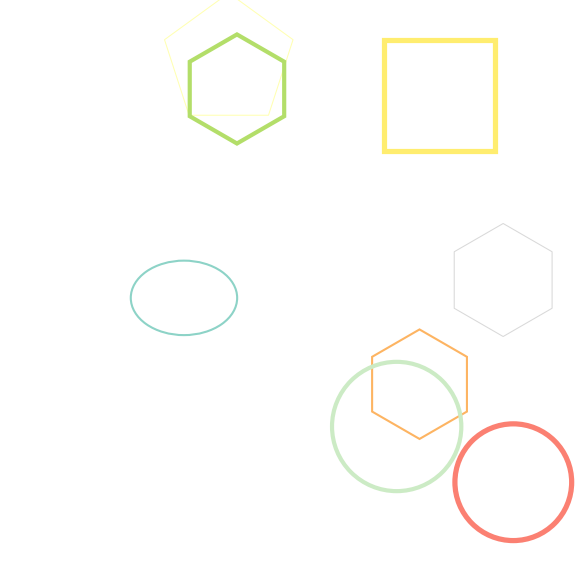[{"shape": "oval", "thickness": 1, "radius": 0.46, "center": [0.319, 0.483]}, {"shape": "pentagon", "thickness": 0.5, "radius": 0.59, "center": [0.396, 0.894]}, {"shape": "circle", "thickness": 2.5, "radius": 0.51, "center": [0.889, 0.164]}, {"shape": "hexagon", "thickness": 1, "radius": 0.47, "center": [0.726, 0.334]}, {"shape": "hexagon", "thickness": 2, "radius": 0.47, "center": [0.41, 0.845]}, {"shape": "hexagon", "thickness": 0.5, "radius": 0.49, "center": [0.871, 0.514]}, {"shape": "circle", "thickness": 2, "radius": 0.56, "center": [0.687, 0.261]}, {"shape": "square", "thickness": 2.5, "radius": 0.48, "center": [0.761, 0.834]}]